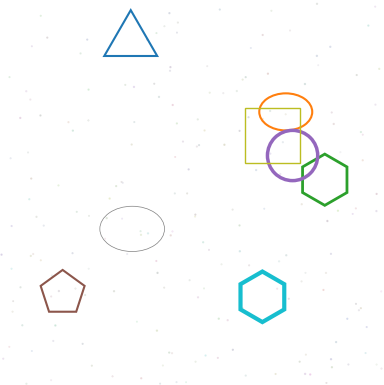[{"shape": "triangle", "thickness": 1.5, "radius": 0.4, "center": [0.34, 0.894]}, {"shape": "oval", "thickness": 1.5, "radius": 0.34, "center": [0.742, 0.709]}, {"shape": "hexagon", "thickness": 2, "radius": 0.33, "center": [0.844, 0.533]}, {"shape": "circle", "thickness": 2.5, "radius": 0.33, "center": [0.76, 0.596]}, {"shape": "pentagon", "thickness": 1.5, "radius": 0.3, "center": [0.163, 0.239]}, {"shape": "oval", "thickness": 0.5, "radius": 0.42, "center": [0.343, 0.405]}, {"shape": "square", "thickness": 1, "radius": 0.35, "center": [0.708, 0.648]}, {"shape": "hexagon", "thickness": 3, "radius": 0.33, "center": [0.682, 0.229]}]